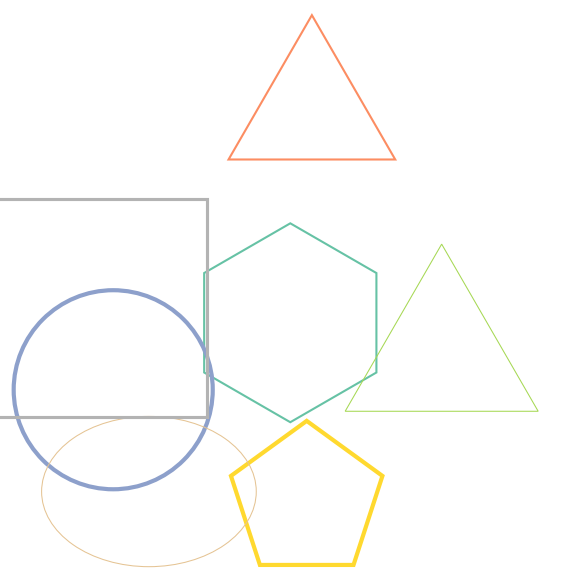[{"shape": "hexagon", "thickness": 1, "radius": 0.86, "center": [0.503, 0.44]}, {"shape": "triangle", "thickness": 1, "radius": 0.83, "center": [0.54, 0.806]}, {"shape": "circle", "thickness": 2, "radius": 0.86, "center": [0.196, 0.324]}, {"shape": "triangle", "thickness": 0.5, "radius": 0.96, "center": [0.765, 0.383]}, {"shape": "pentagon", "thickness": 2, "radius": 0.69, "center": [0.531, 0.132]}, {"shape": "oval", "thickness": 0.5, "radius": 0.93, "center": [0.258, 0.148]}, {"shape": "square", "thickness": 1.5, "radius": 0.94, "center": [0.169, 0.466]}]